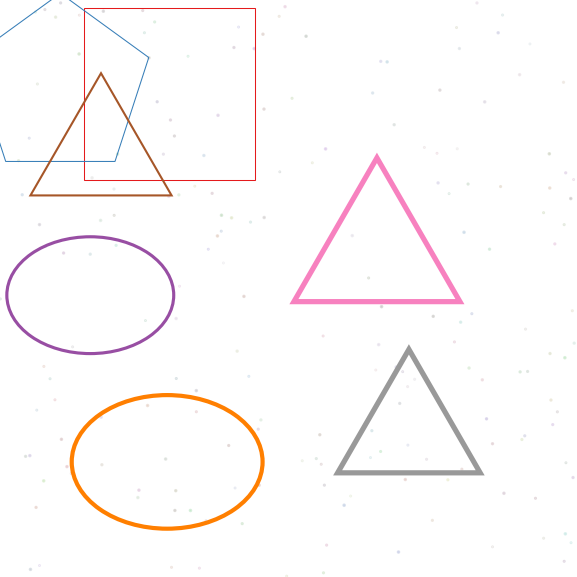[{"shape": "square", "thickness": 0.5, "radius": 0.74, "center": [0.294, 0.836]}, {"shape": "pentagon", "thickness": 0.5, "radius": 0.8, "center": [0.105, 0.85]}, {"shape": "oval", "thickness": 1.5, "radius": 0.72, "center": [0.156, 0.488]}, {"shape": "oval", "thickness": 2, "radius": 0.83, "center": [0.289, 0.199]}, {"shape": "triangle", "thickness": 1, "radius": 0.71, "center": [0.175, 0.731]}, {"shape": "triangle", "thickness": 2.5, "radius": 0.83, "center": [0.653, 0.56]}, {"shape": "triangle", "thickness": 2.5, "radius": 0.71, "center": [0.708, 0.252]}]